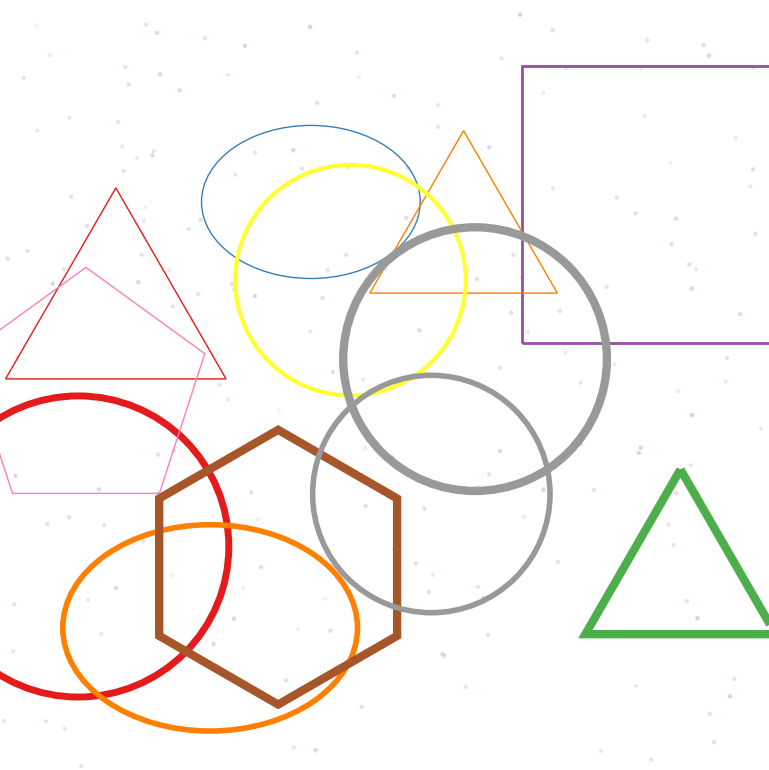[{"shape": "triangle", "thickness": 0.5, "radius": 0.83, "center": [0.15, 0.591]}, {"shape": "circle", "thickness": 2.5, "radius": 0.98, "center": [0.102, 0.29]}, {"shape": "oval", "thickness": 0.5, "radius": 0.71, "center": [0.404, 0.738]}, {"shape": "triangle", "thickness": 3, "radius": 0.71, "center": [0.884, 0.248]}, {"shape": "square", "thickness": 1, "radius": 0.9, "center": [0.857, 0.734]}, {"shape": "triangle", "thickness": 0.5, "radius": 0.7, "center": [0.602, 0.69]}, {"shape": "oval", "thickness": 2, "radius": 0.96, "center": [0.273, 0.185]}, {"shape": "circle", "thickness": 1.5, "radius": 0.75, "center": [0.455, 0.636]}, {"shape": "hexagon", "thickness": 3, "radius": 0.89, "center": [0.361, 0.263]}, {"shape": "pentagon", "thickness": 0.5, "radius": 0.81, "center": [0.112, 0.491]}, {"shape": "circle", "thickness": 2, "radius": 0.77, "center": [0.56, 0.358]}, {"shape": "circle", "thickness": 3, "radius": 0.86, "center": [0.617, 0.534]}]